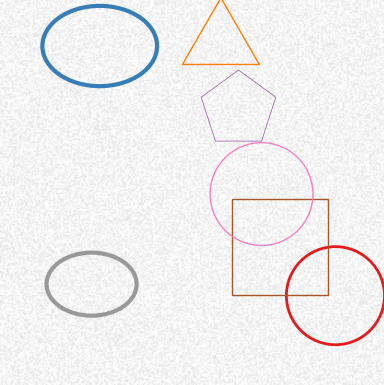[{"shape": "circle", "thickness": 2, "radius": 0.64, "center": [0.871, 0.232]}, {"shape": "oval", "thickness": 3, "radius": 0.74, "center": [0.259, 0.88]}, {"shape": "pentagon", "thickness": 0.5, "radius": 0.51, "center": [0.619, 0.716]}, {"shape": "triangle", "thickness": 1, "radius": 0.58, "center": [0.574, 0.89]}, {"shape": "square", "thickness": 1, "radius": 0.62, "center": [0.727, 0.358]}, {"shape": "circle", "thickness": 1, "radius": 0.67, "center": [0.679, 0.496]}, {"shape": "oval", "thickness": 3, "radius": 0.58, "center": [0.238, 0.262]}]